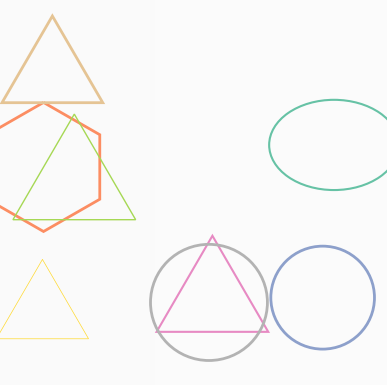[{"shape": "oval", "thickness": 1.5, "radius": 0.84, "center": [0.862, 0.624]}, {"shape": "hexagon", "thickness": 2, "radius": 0.84, "center": [0.112, 0.566]}, {"shape": "circle", "thickness": 2, "radius": 0.67, "center": [0.833, 0.227]}, {"shape": "triangle", "thickness": 1.5, "radius": 0.83, "center": [0.548, 0.221]}, {"shape": "triangle", "thickness": 1, "radius": 0.91, "center": [0.192, 0.521]}, {"shape": "triangle", "thickness": 0.5, "radius": 0.69, "center": [0.11, 0.189]}, {"shape": "triangle", "thickness": 2, "radius": 0.75, "center": [0.135, 0.808]}, {"shape": "circle", "thickness": 2, "radius": 0.75, "center": [0.539, 0.214]}]